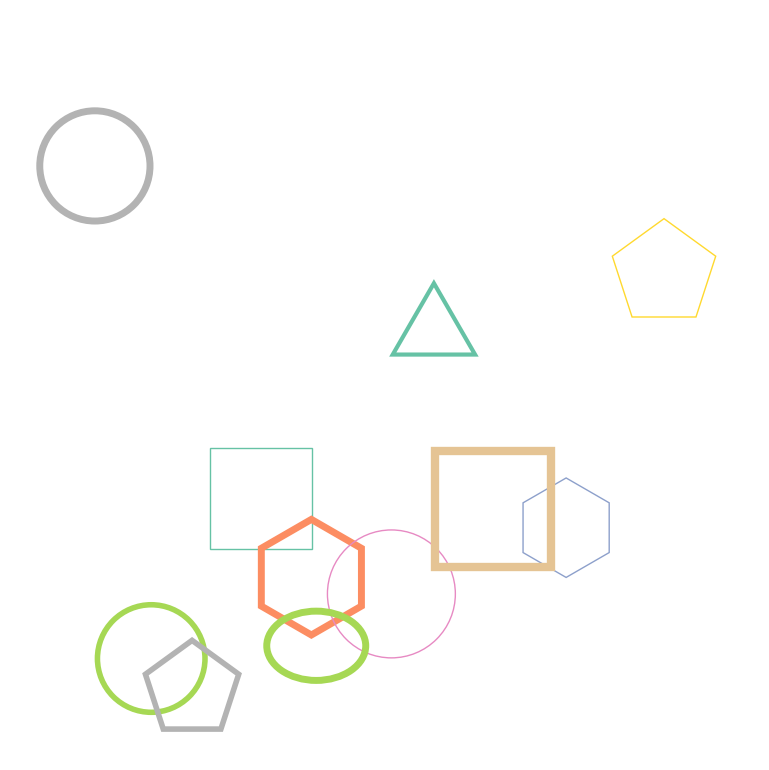[{"shape": "triangle", "thickness": 1.5, "radius": 0.31, "center": [0.564, 0.57]}, {"shape": "square", "thickness": 0.5, "radius": 0.33, "center": [0.339, 0.352]}, {"shape": "hexagon", "thickness": 2.5, "radius": 0.38, "center": [0.404, 0.25]}, {"shape": "hexagon", "thickness": 0.5, "radius": 0.32, "center": [0.735, 0.315]}, {"shape": "circle", "thickness": 0.5, "radius": 0.42, "center": [0.508, 0.229]}, {"shape": "oval", "thickness": 2.5, "radius": 0.32, "center": [0.411, 0.161]}, {"shape": "circle", "thickness": 2, "radius": 0.35, "center": [0.196, 0.145]}, {"shape": "pentagon", "thickness": 0.5, "radius": 0.35, "center": [0.862, 0.645]}, {"shape": "square", "thickness": 3, "radius": 0.38, "center": [0.641, 0.339]}, {"shape": "circle", "thickness": 2.5, "radius": 0.36, "center": [0.123, 0.785]}, {"shape": "pentagon", "thickness": 2, "radius": 0.32, "center": [0.249, 0.105]}]